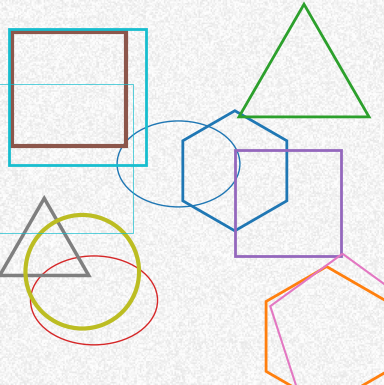[{"shape": "oval", "thickness": 1, "radius": 0.8, "center": [0.464, 0.574]}, {"shape": "hexagon", "thickness": 2, "radius": 0.78, "center": [0.61, 0.556]}, {"shape": "hexagon", "thickness": 2, "radius": 0.91, "center": [0.848, 0.126]}, {"shape": "triangle", "thickness": 2, "radius": 0.98, "center": [0.79, 0.794]}, {"shape": "oval", "thickness": 1, "radius": 0.82, "center": [0.244, 0.22]}, {"shape": "square", "thickness": 2, "radius": 0.69, "center": [0.748, 0.473]}, {"shape": "square", "thickness": 3, "radius": 0.74, "center": [0.18, 0.769]}, {"shape": "pentagon", "thickness": 1.5, "radius": 0.99, "center": [0.89, 0.144]}, {"shape": "triangle", "thickness": 2.5, "radius": 0.67, "center": [0.115, 0.351]}, {"shape": "circle", "thickness": 3, "radius": 0.74, "center": [0.214, 0.294]}, {"shape": "square", "thickness": 0.5, "radius": 0.97, "center": [0.152, 0.588]}, {"shape": "square", "thickness": 2, "radius": 0.88, "center": [0.201, 0.748]}]